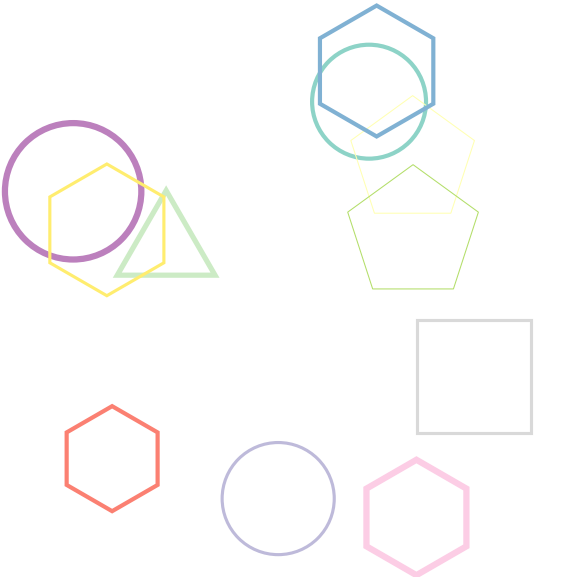[{"shape": "circle", "thickness": 2, "radius": 0.49, "center": [0.639, 0.823]}, {"shape": "pentagon", "thickness": 0.5, "radius": 0.56, "center": [0.715, 0.721]}, {"shape": "circle", "thickness": 1.5, "radius": 0.49, "center": [0.482, 0.136]}, {"shape": "hexagon", "thickness": 2, "radius": 0.45, "center": [0.194, 0.205]}, {"shape": "hexagon", "thickness": 2, "radius": 0.57, "center": [0.652, 0.876]}, {"shape": "pentagon", "thickness": 0.5, "radius": 0.59, "center": [0.715, 0.595]}, {"shape": "hexagon", "thickness": 3, "radius": 0.5, "center": [0.721, 0.103]}, {"shape": "square", "thickness": 1.5, "radius": 0.49, "center": [0.821, 0.347]}, {"shape": "circle", "thickness": 3, "radius": 0.59, "center": [0.127, 0.668]}, {"shape": "triangle", "thickness": 2.5, "radius": 0.49, "center": [0.288, 0.571]}, {"shape": "hexagon", "thickness": 1.5, "radius": 0.57, "center": [0.185, 0.601]}]